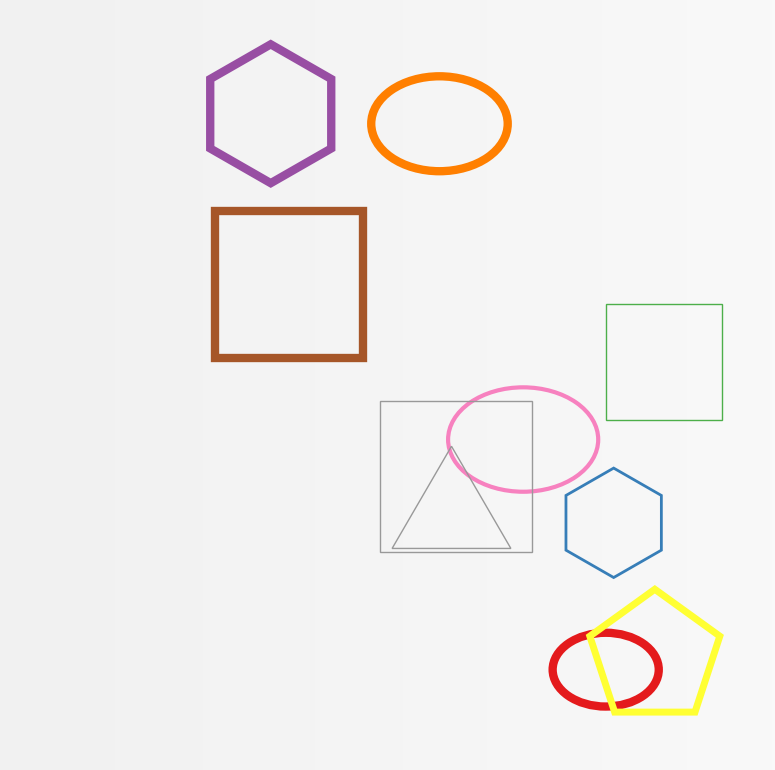[{"shape": "oval", "thickness": 3, "radius": 0.34, "center": [0.782, 0.13]}, {"shape": "hexagon", "thickness": 1, "radius": 0.36, "center": [0.792, 0.321]}, {"shape": "square", "thickness": 0.5, "radius": 0.38, "center": [0.857, 0.529]}, {"shape": "hexagon", "thickness": 3, "radius": 0.45, "center": [0.349, 0.852]}, {"shape": "oval", "thickness": 3, "radius": 0.44, "center": [0.567, 0.839]}, {"shape": "pentagon", "thickness": 2.5, "radius": 0.44, "center": [0.845, 0.147]}, {"shape": "square", "thickness": 3, "radius": 0.48, "center": [0.373, 0.63]}, {"shape": "oval", "thickness": 1.5, "radius": 0.48, "center": [0.675, 0.429]}, {"shape": "triangle", "thickness": 0.5, "radius": 0.44, "center": [0.583, 0.332]}, {"shape": "square", "thickness": 0.5, "radius": 0.49, "center": [0.588, 0.381]}]